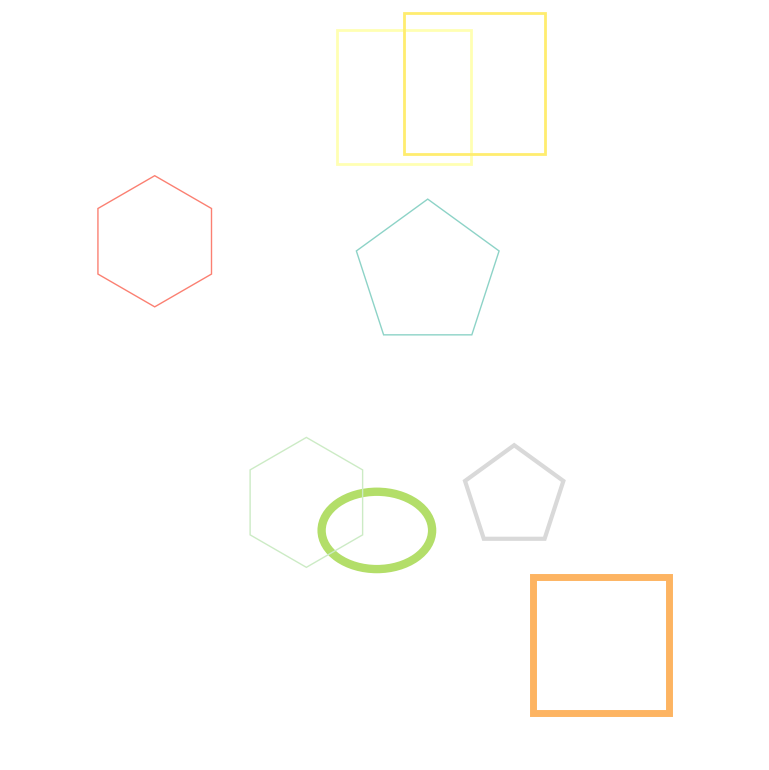[{"shape": "pentagon", "thickness": 0.5, "radius": 0.49, "center": [0.555, 0.644]}, {"shape": "square", "thickness": 1, "radius": 0.44, "center": [0.524, 0.874]}, {"shape": "hexagon", "thickness": 0.5, "radius": 0.43, "center": [0.201, 0.687]}, {"shape": "square", "thickness": 2.5, "radius": 0.44, "center": [0.781, 0.162]}, {"shape": "oval", "thickness": 3, "radius": 0.36, "center": [0.489, 0.311]}, {"shape": "pentagon", "thickness": 1.5, "radius": 0.34, "center": [0.668, 0.355]}, {"shape": "hexagon", "thickness": 0.5, "radius": 0.42, "center": [0.398, 0.348]}, {"shape": "square", "thickness": 1, "radius": 0.46, "center": [0.616, 0.891]}]